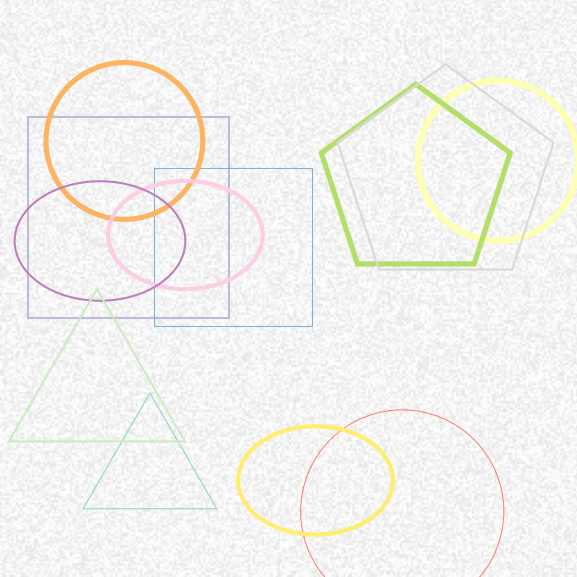[{"shape": "triangle", "thickness": 0.5, "radius": 0.67, "center": [0.26, 0.185]}, {"shape": "circle", "thickness": 3, "radius": 0.69, "center": [0.862, 0.721]}, {"shape": "square", "thickness": 1, "radius": 0.87, "center": [0.223, 0.622]}, {"shape": "circle", "thickness": 0.5, "radius": 0.88, "center": [0.697, 0.114]}, {"shape": "square", "thickness": 0.5, "radius": 0.68, "center": [0.403, 0.572]}, {"shape": "circle", "thickness": 2.5, "radius": 0.68, "center": [0.215, 0.755]}, {"shape": "pentagon", "thickness": 2.5, "radius": 0.86, "center": [0.72, 0.681]}, {"shape": "oval", "thickness": 2, "radius": 0.67, "center": [0.321, 0.592]}, {"shape": "pentagon", "thickness": 1, "radius": 0.98, "center": [0.772, 0.691]}, {"shape": "oval", "thickness": 1, "radius": 0.74, "center": [0.173, 0.582]}, {"shape": "triangle", "thickness": 1, "radius": 0.88, "center": [0.168, 0.323]}, {"shape": "oval", "thickness": 2, "radius": 0.67, "center": [0.546, 0.167]}]